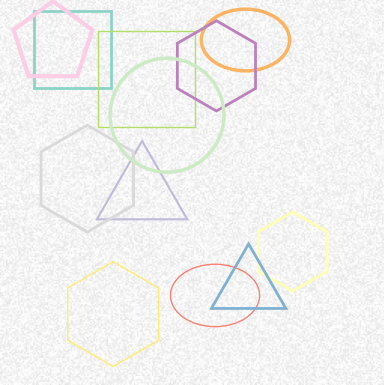[{"shape": "square", "thickness": 2, "radius": 0.5, "center": [0.189, 0.872]}, {"shape": "hexagon", "thickness": 2, "radius": 0.51, "center": [0.761, 0.347]}, {"shape": "triangle", "thickness": 1.5, "radius": 0.68, "center": [0.369, 0.498]}, {"shape": "oval", "thickness": 1, "radius": 0.58, "center": [0.559, 0.233]}, {"shape": "triangle", "thickness": 2, "radius": 0.56, "center": [0.646, 0.255]}, {"shape": "oval", "thickness": 2.5, "radius": 0.57, "center": [0.637, 0.896]}, {"shape": "square", "thickness": 1, "radius": 0.63, "center": [0.381, 0.795]}, {"shape": "pentagon", "thickness": 3, "radius": 0.54, "center": [0.137, 0.889]}, {"shape": "hexagon", "thickness": 2, "radius": 0.69, "center": [0.227, 0.536]}, {"shape": "hexagon", "thickness": 2, "radius": 0.59, "center": [0.562, 0.829]}, {"shape": "circle", "thickness": 2.5, "radius": 0.74, "center": [0.434, 0.701]}, {"shape": "hexagon", "thickness": 1, "radius": 0.68, "center": [0.294, 0.184]}]